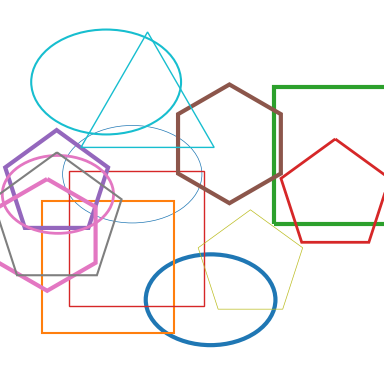[{"shape": "oval", "thickness": 0.5, "radius": 0.9, "center": [0.344, 0.548]}, {"shape": "oval", "thickness": 3, "radius": 0.84, "center": [0.547, 0.221]}, {"shape": "square", "thickness": 1.5, "radius": 0.86, "center": [0.28, 0.307]}, {"shape": "square", "thickness": 3, "radius": 0.89, "center": [0.889, 0.596]}, {"shape": "square", "thickness": 1, "radius": 0.88, "center": [0.354, 0.381]}, {"shape": "pentagon", "thickness": 2, "radius": 0.74, "center": [0.871, 0.491]}, {"shape": "pentagon", "thickness": 3, "radius": 0.7, "center": [0.147, 0.522]}, {"shape": "hexagon", "thickness": 3, "radius": 0.77, "center": [0.596, 0.626]}, {"shape": "oval", "thickness": 2, "radius": 0.72, "center": [0.15, 0.495]}, {"shape": "hexagon", "thickness": 3, "radius": 0.73, "center": [0.123, 0.39]}, {"shape": "pentagon", "thickness": 1.5, "radius": 0.88, "center": [0.148, 0.428]}, {"shape": "pentagon", "thickness": 0.5, "radius": 0.71, "center": [0.65, 0.312]}, {"shape": "oval", "thickness": 1.5, "radius": 0.97, "center": [0.276, 0.787]}, {"shape": "triangle", "thickness": 1, "radius": 1.0, "center": [0.383, 0.717]}]